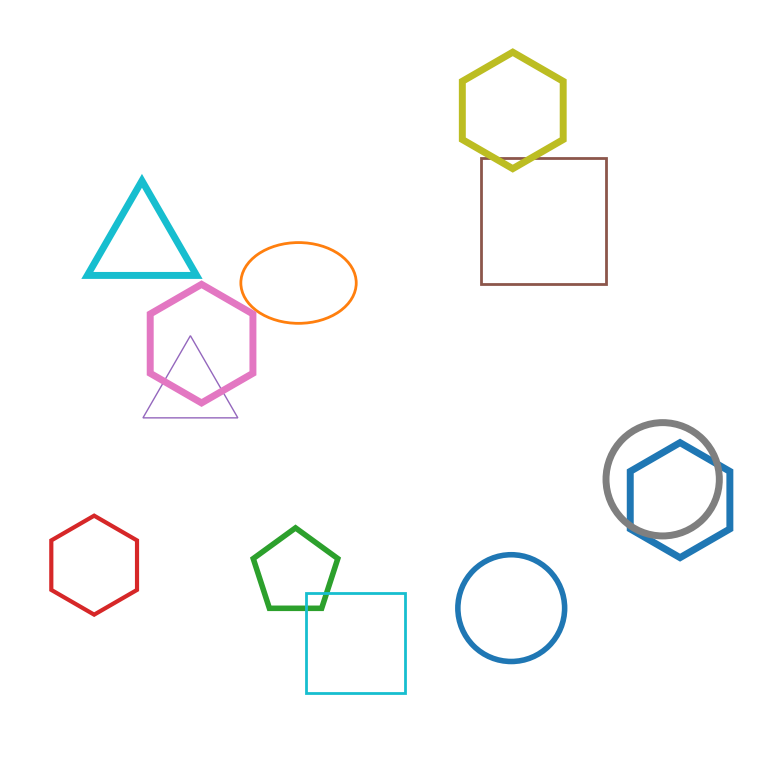[{"shape": "hexagon", "thickness": 2.5, "radius": 0.37, "center": [0.883, 0.35]}, {"shape": "circle", "thickness": 2, "radius": 0.35, "center": [0.664, 0.21]}, {"shape": "oval", "thickness": 1, "radius": 0.37, "center": [0.388, 0.633]}, {"shape": "pentagon", "thickness": 2, "radius": 0.29, "center": [0.384, 0.257]}, {"shape": "hexagon", "thickness": 1.5, "radius": 0.32, "center": [0.122, 0.266]}, {"shape": "triangle", "thickness": 0.5, "radius": 0.36, "center": [0.247, 0.493]}, {"shape": "square", "thickness": 1, "radius": 0.41, "center": [0.706, 0.713]}, {"shape": "hexagon", "thickness": 2.5, "radius": 0.39, "center": [0.262, 0.554]}, {"shape": "circle", "thickness": 2.5, "radius": 0.37, "center": [0.861, 0.378]}, {"shape": "hexagon", "thickness": 2.5, "radius": 0.38, "center": [0.666, 0.857]}, {"shape": "triangle", "thickness": 2.5, "radius": 0.41, "center": [0.184, 0.683]}, {"shape": "square", "thickness": 1, "radius": 0.32, "center": [0.462, 0.165]}]